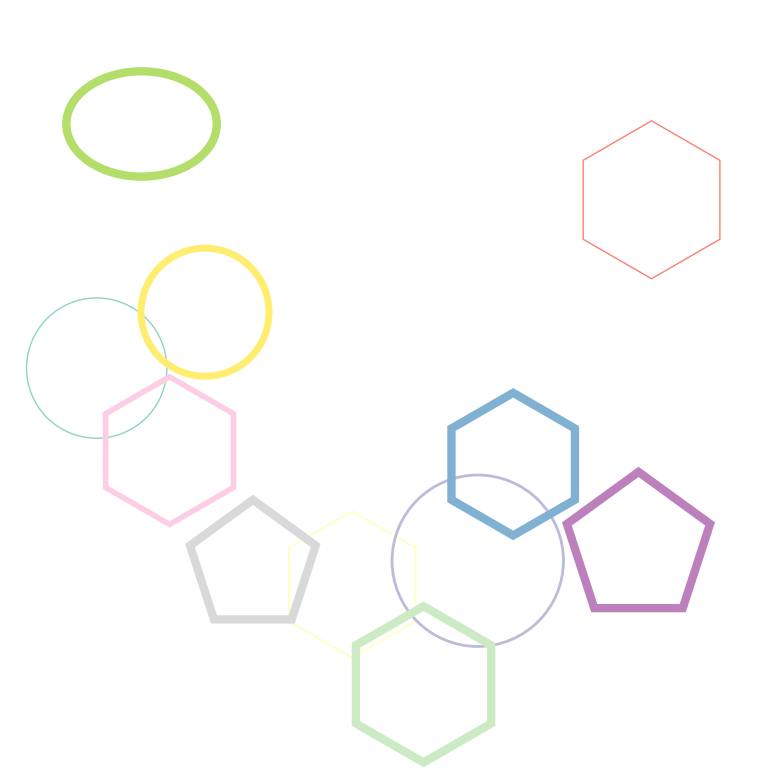[{"shape": "circle", "thickness": 0.5, "radius": 0.46, "center": [0.126, 0.522]}, {"shape": "hexagon", "thickness": 0.5, "radius": 0.48, "center": [0.457, 0.241]}, {"shape": "circle", "thickness": 1, "radius": 0.56, "center": [0.62, 0.272]}, {"shape": "hexagon", "thickness": 0.5, "radius": 0.51, "center": [0.846, 0.741]}, {"shape": "hexagon", "thickness": 3, "radius": 0.46, "center": [0.666, 0.397]}, {"shape": "oval", "thickness": 3, "radius": 0.49, "center": [0.184, 0.839]}, {"shape": "hexagon", "thickness": 2, "radius": 0.48, "center": [0.22, 0.415]}, {"shape": "pentagon", "thickness": 3, "radius": 0.43, "center": [0.328, 0.265]}, {"shape": "pentagon", "thickness": 3, "radius": 0.49, "center": [0.829, 0.289]}, {"shape": "hexagon", "thickness": 3, "radius": 0.51, "center": [0.55, 0.111]}, {"shape": "circle", "thickness": 2.5, "radius": 0.42, "center": [0.266, 0.595]}]